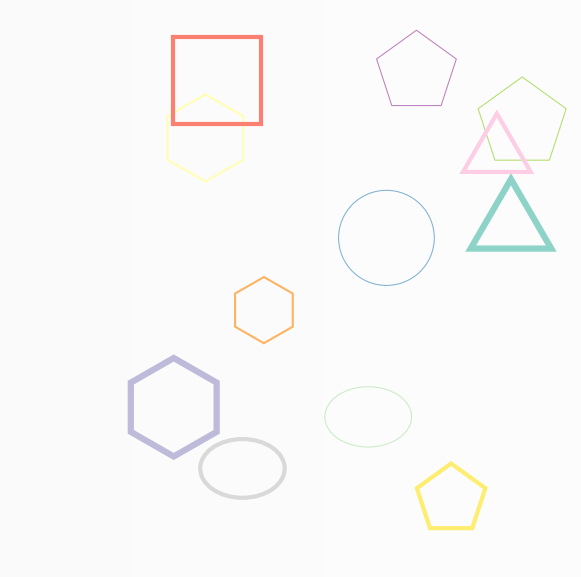[{"shape": "triangle", "thickness": 3, "radius": 0.4, "center": [0.879, 0.609]}, {"shape": "hexagon", "thickness": 1, "radius": 0.38, "center": [0.353, 0.76]}, {"shape": "hexagon", "thickness": 3, "radius": 0.43, "center": [0.299, 0.294]}, {"shape": "square", "thickness": 2, "radius": 0.38, "center": [0.374, 0.86]}, {"shape": "circle", "thickness": 0.5, "radius": 0.41, "center": [0.665, 0.587]}, {"shape": "hexagon", "thickness": 1, "radius": 0.29, "center": [0.454, 0.462]}, {"shape": "pentagon", "thickness": 0.5, "radius": 0.4, "center": [0.898, 0.786]}, {"shape": "triangle", "thickness": 2, "radius": 0.34, "center": [0.855, 0.735]}, {"shape": "oval", "thickness": 2, "radius": 0.36, "center": [0.417, 0.188]}, {"shape": "pentagon", "thickness": 0.5, "radius": 0.36, "center": [0.716, 0.875]}, {"shape": "oval", "thickness": 0.5, "radius": 0.37, "center": [0.633, 0.277]}, {"shape": "pentagon", "thickness": 2, "radius": 0.31, "center": [0.776, 0.135]}]